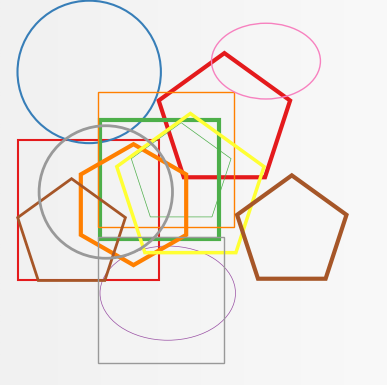[{"shape": "pentagon", "thickness": 3, "radius": 0.89, "center": [0.579, 0.684]}, {"shape": "square", "thickness": 1.5, "radius": 0.91, "center": [0.228, 0.454]}, {"shape": "circle", "thickness": 1.5, "radius": 0.93, "center": [0.23, 0.813]}, {"shape": "square", "thickness": 3, "radius": 0.77, "center": [0.412, 0.533]}, {"shape": "pentagon", "thickness": 0.5, "radius": 0.68, "center": [0.468, 0.546]}, {"shape": "oval", "thickness": 0.5, "radius": 0.87, "center": [0.433, 0.239]}, {"shape": "square", "thickness": 1, "radius": 0.88, "center": [0.428, 0.586]}, {"shape": "hexagon", "thickness": 3, "radius": 0.78, "center": [0.345, 0.468]}, {"shape": "pentagon", "thickness": 2.5, "radius": 1.0, "center": [0.491, 0.505]}, {"shape": "pentagon", "thickness": 3, "radius": 0.74, "center": [0.753, 0.396]}, {"shape": "pentagon", "thickness": 2, "radius": 0.73, "center": [0.185, 0.39]}, {"shape": "oval", "thickness": 1, "radius": 0.7, "center": [0.686, 0.841]}, {"shape": "circle", "thickness": 2, "radius": 0.86, "center": [0.273, 0.501]}, {"shape": "square", "thickness": 1, "radius": 0.82, "center": [0.416, 0.221]}]